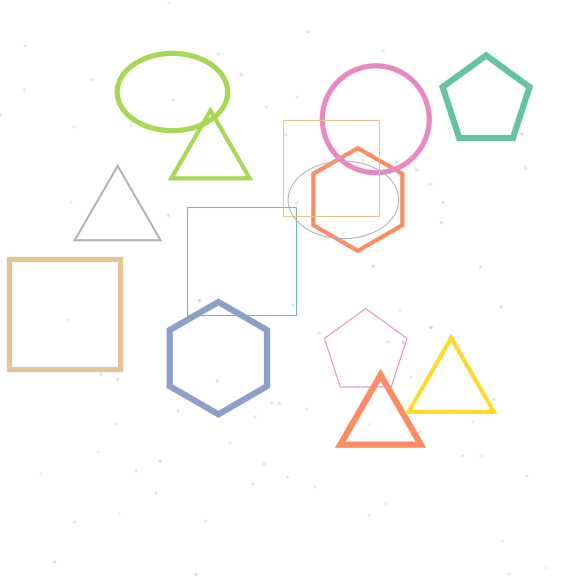[{"shape": "square", "thickness": 0.5, "radius": 0.47, "center": [0.418, 0.547]}, {"shape": "pentagon", "thickness": 3, "radius": 0.4, "center": [0.842, 0.824]}, {"shape": "triangle", "thickness": 3, "radius": 0.4, "center": [0.659, 0.269]}, {"shape": "hexagon", "thickness": 2, "radius": 0.44, "center": [0.62, 0.654]}, {"shape": "hexagon", "thickness": 3, "radius": 0.49, "center": [0.378, 0.379]}, {"shape": "circle", "thickness": 2.5, "radius": 0.46, "center": [0.651, 0.793]}, {"shape": "pentagon", "thickness": 0.5, "radius": 0.38, "center": [0.633, 0.39]}, {"shape": "oval", "thickness": 2.5, "radius": 0.48, "center": [0.299, 0.84]}, {"shape": "triangle", "thickness": 2, "radius": 0.39, "center": [0.365, 0.729]}, {"shape": "triangle", "thickness": 2, "radius": 0.43, "center": [0.781, 0.329]}, {"shape": "square", "thickness": 2.5, "radius": 0.48, "center": [0.112, 0.455]}, {"shape": "square", "thickness": 0.5, "radius": 0.42, "center": [0.573, 0.709]}, {"shape": "oval", "thickness": 0.5, "radius": 0.48, "center": [0.595, 0.653]}, {"shape": "triangle", "thickness": 1, "radius": 0.43, "center": [0.204, 0.626]}]